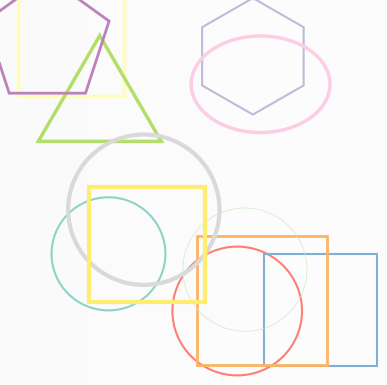[{"shape": "circle", "thickness": 1.5, "radius": 0.73, "center": [0.28, 0.341]}, {"shape": "square", "thickness": 2.5, "radius": 0.68, "center": [0.183, 0.886]}, {"shape": "hexagon", "thickness": 1.5, "radius": 0.76, "center": [0.653, 0.854]}, {"shape": "circle", "thickness": 1.5, "radius": 0.84, "center": [0.612, 0.192]}, {"shape": "square", "thickness": 1.5, "radius": 0.73, "center": [0.828, 0.196]}, {"shape": "square", "thickness": 2, "radius": 0.84, "center": [0.677, 0.22]}, {"shape": "triangle", "thickness": 2.5, "radius": 0.92, "center": [0.257, 0.724]}, {"shape": "oval", "thickness": 2.5, "radius": 0.9, "center": [0.672, 0.781]}, {"shape": "circle", "thickness": 3, "radius": 0.98, "center": [0.371, 0.455]}, {"shape": "pentagon", "thickness": 2, "radius": 0.84, "center": [0.122, 0.893]}, {"shape": "circle", "thickness": 0.5, "radius": 0.8, "center": [0.632, 0.3]}, {"shape": "square", "thickness": 3, "radius": 0.75, "center": [0.379, 0.365]}]